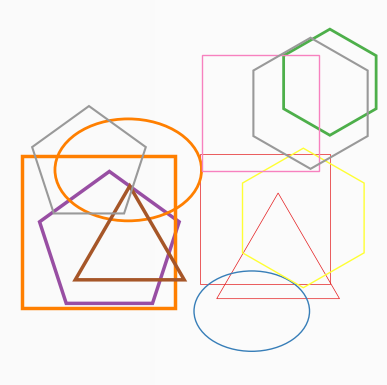[{"shape": "triangle", "thickness": 0.5, "radius": 0.92, "center": [0.718, 0.316]}, {"shape": "square", "thickness": 0.5, "radius": 0.84, "center": [0.684, 0.431]}, {"shape": "oval", "thickness": 1, "radius": 0.75, "center": [0.65, 0.192]}, {"shape": "hexagon", "thickness": 2, "radius": 0.69, "center": [0.851, 0.786]}, {"shape": "pentagon", "thickness": 2.5, "radius": 0.95, "center": [0.282, 0.365]}, {"shape": "square", "thickness": 2.5, "radius": 0.98, "center": [0.254, 0.397]}, {"shape": "oval", "thickness": 2, "radius": 0.95, "center": [0.331, 0.559]}, {"shape": "hexagon", "thickness": 1, "radius": 0.91, "center": [0.783, 0.434]}, {"shape": "triangle", "thickness": 2.5, "radius": 0.81, "center": [0.335, 0.354]}, {"shape": "square", "thickness": 1, "radius": 0.75, "center": [0.672, 0.706]}, {"shape": "pentagon", "thickness": 1.5, "radius": 0.77, "center": [0.23, 0.57]}, {"shape": "hexagon", "thickness": 1.5, "radius": 0.85, "center": [0.801, 0.732]}]